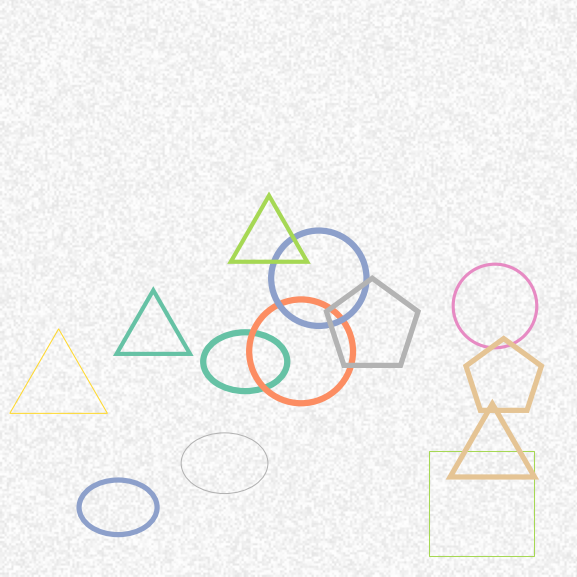[{"shape": "triangle", "thickness": 2, "radius": 0.37, "center": [0.265, 0.423]}, {"shape": "oval", "thickness": 3, "radius": 0.36, "center": [0.425, 0.373]}, {"shape": "circle", "thickness": 3, "radius": 0.45, "center": [0.521, 0.391]}, {"shape": "circle", "thickness": 3, "radius": 0.41, "center": [0.552, 0.517]}, {"shape": "oval", "thickness": 2.5, "radius": 0.34, "center": [0.204, 0.121]}, {"shape": "circle", "thickness": 1.5, "radius": 0.36, "center": [0.857, 0.469]}, {"shape": "square", "thickness": 0.5, "radius": 0.46, "center": [0.834, 0.127]}, {"shape": "triangle", "thickness": 2, "radius": 0.38, "center": [0.466, 0.584]}, {"shape": "triangle", "thickness": 0.5, "radius": 0.49, "center": [0.101, 0.332]}, {"shape": "triangle", "thickness": 2.5, "radius": 0.42, "center": [0.853, 0.215]}, {"shape": "pentagon", "thickness": 2.5, "radius": 0.34, "center": [0.872, 0.344]}, {"shape": "oval", "thickness": 0.5, "radius": 0.38, "center": [0.389, 0.197]}, {"shape": "pentagon", "thickness": 2.5, "radius": 0.42, "center": [0.645, 0.434]}]